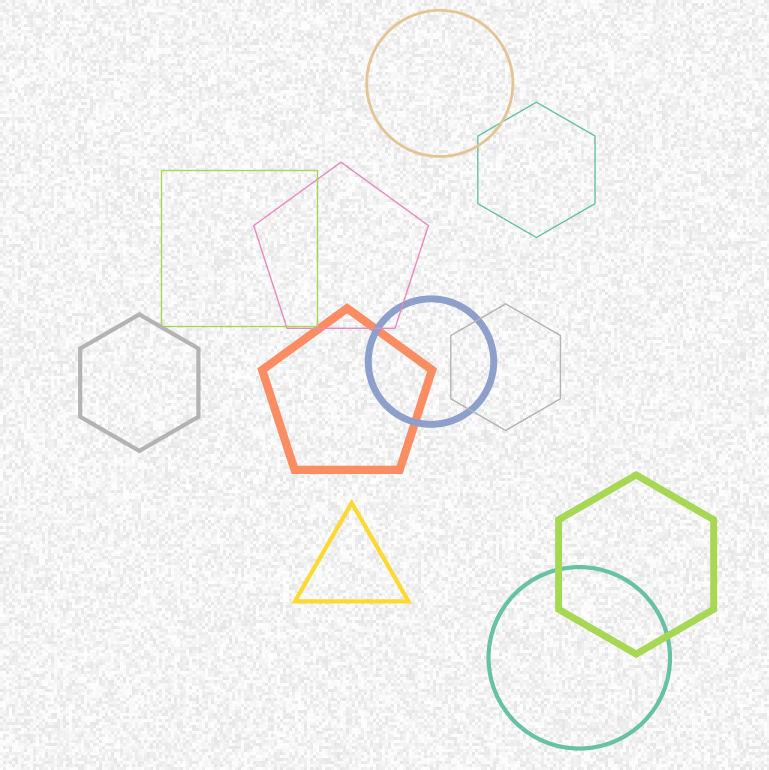[{"shape": "circle", "thickness": 1.5, "radius": 0.59, "center": [0.752, 0.146]}, {"shape": "hexagon", "thickness": 0.5, "radius": 0.44, "center": [0.697, 0.779]}, {"shape": "pentagon", "thickness": 3, "radius": 0.58, "center": [0.451, 0.484]}, {"shape": "circle", "thickness": 2.5, "radius": 0.41, "center": [0.56, 0.53]}, {"shape": "pentagon", "thickness": 0.5, "radius": 0.6, "center": [0.443, 0.67]}, {"shape": "hexagon", "thickness": 2.5, "radius": 0.58, "center": [0.826, 0.267]}, {"shape": "square", "thickness": 0.5, "radius": 0.5, "center": [0.31, 0.678]}, {"shape": "triangle", "thickness": 1.5, "radius": 0.43, "center": [0.457, 0.262]}, {"shape": "circle", "thickness": 1, "radius": 0.47, "center": [0.571, 0.892]}, {"shape": "hexagon", "thickness": 0.5, "radius": 0.41, "center": [0.657, 0.523]}, {"shape": "hexagon", "thickness": 1.5, "radius": 0.44, "center": [0.181, 0.503]}]